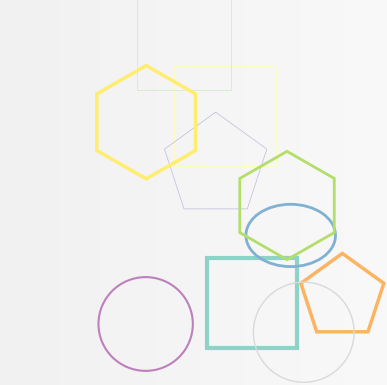[{"shape": "square", "thickness": 3, "radius": 0.58, "center": [0.651, 0.213]}, {"shape": "square", "thickness": 0.5, "radius": 0.65, "center": [0.58, 0.699]}, {"shape": "pentagon", "thickness": 0.5, "radius": 0.69, "center": [0.557, 0.57]}, {"shape": "oval", "thickness": 2, "radius": 0.58, "center": [0.75, 0.388]}, {"shape": "pentagon", "thickness": 2.5, "radius": 0.56, "center": [0.883, 0.229]}, {"shape": "hexagon", "thickness": 2, "radius": 0.7, "center": [0.741, 0.466]}, {"shape": "circle", "thickness": 1, "radius": 0.65, "center": [0.784, 0.137]}, {"shape": "circle", "thickness": 1.5, "radius": 0.61, "center": [0.376, 0.158]}, {"shape": "square", "thickness": 0.5, "radius": 0.61, "center": [0.475, 0.887]}, {"shape": "hexagon", "thickness": 2.5, "radius": 0.74, "center": [0.377, 0.683]}]